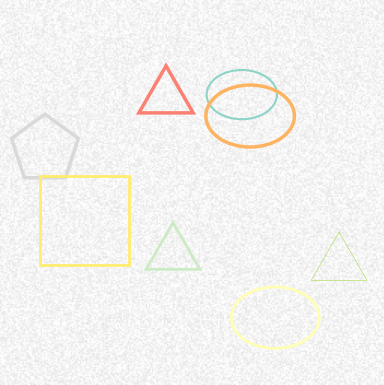[{"shape": "oval", "thickness": 1.5, "radius": 0.46, "center": [0.628, 0.754]}, {"shape": "oval", "thickness": 2, "radius": 0.57, "center": [0.715, 0.175]}, {"shape": "triangle", "thickness": 2.5, "radius": 0.41, "center": [0.431, 0.747]}, {"shape": "oval", "thickness": 2.5, "radius": 0.58, "center": [0.65, 0.699]}, {"shape": "triangle", "thickness": 0.5, "radius": 0.42, "center": [0.881, 0.314]}, {"shape": "pentagon", "thickness": 2.5, "radius": 0.46, "center": [0.117, 0.612]}, {"shape": "triangle", "thickness": 2, "radius": 0.4, "center": [0.449, 0.341]}, {"shape": "square", "thickness": 2, "radius": 0.58, "center": [0.219, 0.427]}]